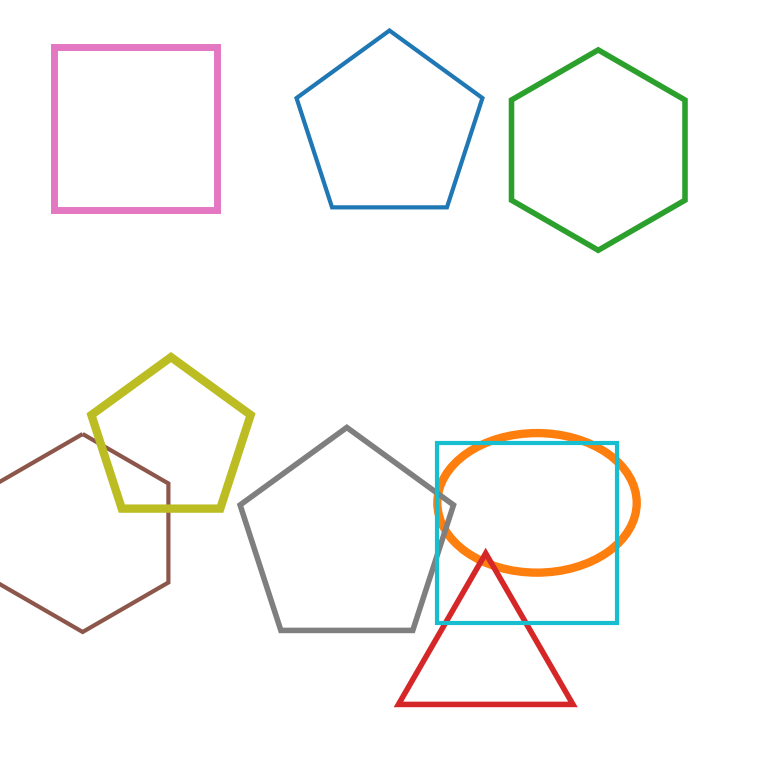[{"shape": "pentagon", "thickness": 1.5, "radius": 0.63, "center": [0.506, 0.833]}, {"shape": "oval", "thickness": 3, "radius": 0.65, "center": [0.697, 0.347]}, {"shape": "hexagon", "thickness": 2, "radius": 0.65, "center": [0.777, 0.805]}, {"shape": "triangle", "thickness": 2, "radius": 0.65, "center": [0.631, 0.151]}, {"shape": "hexagon", "thickness": 1.5, "radius": 0.64, "center": [0.107, 0.308]}, {"shape": "square", "thickness": 2.5, "radius": 0.53, "center": [0.176, 0.833]}, {"shape": "pentagon", "thickness": 2, "radius": 0.73, "center": [0.45, 0.299]}, {"shape": "pentagon", "thickness": 3, "radius": 0.54, "center": [0.222, 0.427]}, {"shape": "square", "thickness": 1.5, "radius": 0.58, "center": [0.684, 0.308]}]